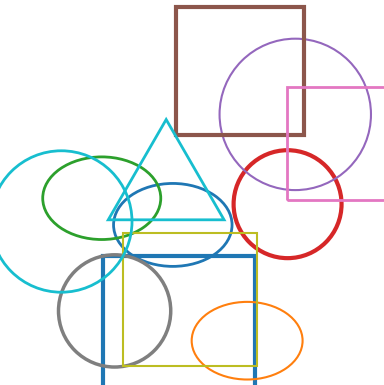[{"shape": "oval", "thickness": 2, "radius": 0.77, "center": [0.449, 0.416]}, {"shape": "square", "thickness": 3, "radius": 0.99, "center": [0.465, 0.138]}, {"shape": "oval", "thickness": 1.5, "radius": 0.72, "center": [0.642, 0.115]}, {"shape": "oval", "thickness": 2, "radius": 0.77, "center": [0.264, 0.485]}, {"shape": "circle", "thickness": 3, "radius": 0.7, "center": [0.747, 0.47]}, {"shape": "circle", "thickness": 1.5, "radius": 0.98, "center": [0.767, 0.703]}, {"shape": "square", "thickness": 3, "radius": 0.83, "center": [0.623, 0.815]}, {"shape": "square", "thickness": 2, "radius": 0.74, "center": [0.893, 0.627]}, {"shape": "circle", "thickness": 2.5, "radius": 0.73, "center": [0.298, 0.192]}, {"shape": "square", "thickness": 1.5, "radius": 0.87, "center": [0.494, 0.222]}, {"shape": "circle", "thickness": 2, "radius": 0.92, "center": [0.159, 0.425]}, {"shape": "triangle", "thickness": 2, "radius": 0.87, "center": [0.432, 0.516]}]